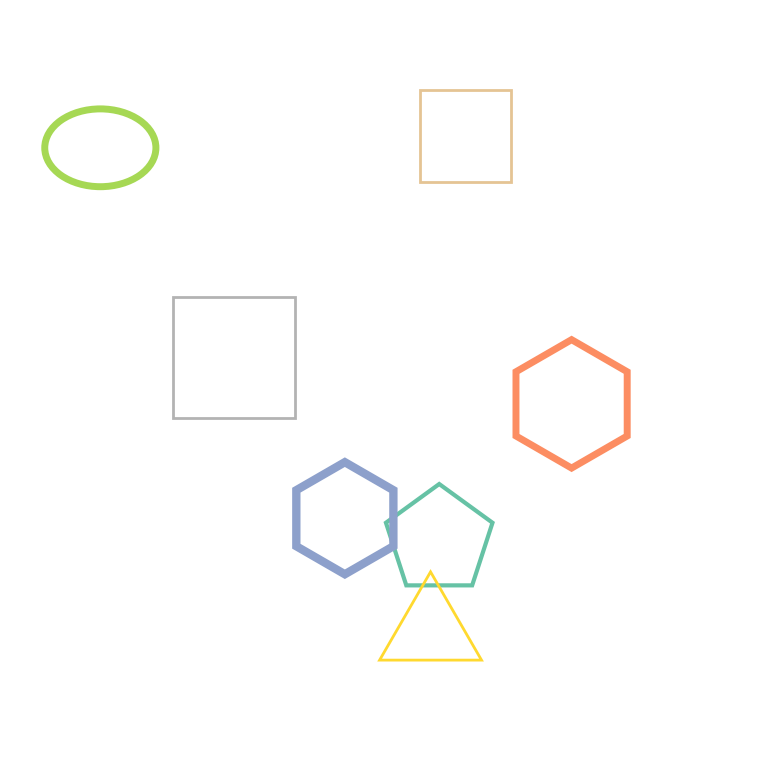[{"shape": "pentagon", "thickness": 1.5, "radius": 0.36, "center": [0.57, 0.299]}, {"shape": "hexagon", "thickness": 2.5, "radius": 0.42, "center": [0.742, 0.475]}, {"shape": "hexagon", "thickness": 3, "radius": 0.36, "center": [0.448, 0.327]}, {"shape": "oval", "thickness": 2.5, "radius": 0.36, "center": [0.13, 0.808]}, {"shape": "triangle", "thickness": 1, "radius": 0.38, "center": [0.559, 0.181]}, {"shape": "square", "thickness": 1, "radius": 0.3, "center": [0.604, 0.824]}, {"shape": "square", "thickness": 1, "radius": 0.39, "center": [0.304, 0.536]}]